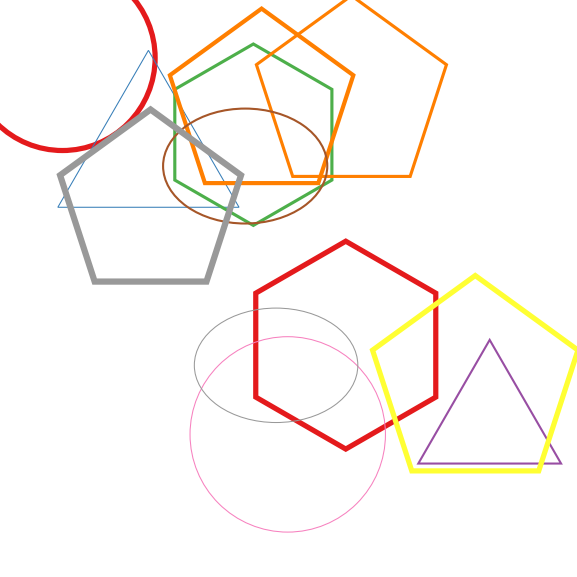[{"shape": "circle", "thickness": 2.5, "radius": 0.8, "center": [0.108, 0.899]}, {"shape": "hexagon", "thickness": 2.5, "radius": 0.9, "center": [0.599, 0.401]}, {"shape": "triangle", "thickness": 0.5, "radius": 0.91, "center": [0.257, 0.731]}, {"shape": "hexagon", "thickness": 1.5, "radius": 0.79, "center": [0.439, 0.766]}, {"shape": "triangle", "thickness": 1, "radius": 0.71, "center": [0.848, 0.268]}, {"shape": "pentagon", "thickness": 2, "radius": 0.84, "center": [0.453, 0.817]}, {"shape": "pentagon", "thickness": 1.5, "radius": 0.87, "center": [0.609, 0.834]}, {"shape": "pentagon", "thickness": 2.5, "radius": 0.93, "center": [0.823, 0.335]}, {"shape": "oval", "thickness": 1, "radius": 0.71, "center": [0.425, 0.712]}, {"shape": "circle", "thickness": 0.5, "radius": 0.85, "center": [0.498, 0.247]}, {"shape": "pentagon", "thickness": 3, "radius": 0.82, "center": [0.261, 0.645]}, {"shape": "oval", "thickness": 0.5, "radius": 0.71, "center": [0.478, 0.367]}]